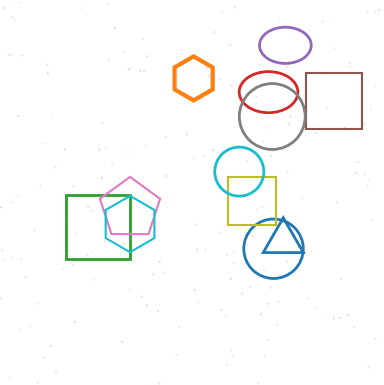[{"shape": "circle", "thickness": 2, "radius": 0.39, "center": [0.71, 0.354]}, {"shape": "triangle", "thickness": 2, "radius": 0.3, "center": [0.736, 0.374]}, {"shape": "hexagon", "thickness": 3, "radius": 0.29, "center": [0.503, 0.796]}, {"shape": "square", "thickness": 2, "radius": 0.42, "center": [0.255, 0.41]}, {"shape": "oval", "thickness": 2, "radius": 0.38, "center": [0.697, 0.761]}, {"shape": "oval", "thickness": 2, "radius": 0.34, "center": [0.741, 0.882]}, {"shape": "square", "thickness": 1.5, "radius": 0.37, "center": [0.868, 0.739]}, {"shape": "pentagon", "thickness": 1.5, "radius": 0.41, "center": [0.338, 0.458]}, {"shape": "circle", "thickness": 2, "radius": 0.43, "center": [0.707, 0.697]}, {"shape": "square", "thickness": 1.5, "radius": 0.31, "center": [0.655, 0.477]}, {"shape": "hexagon", "thickness": 1.5, "radius": 0.37, "center": [0.338, 0.418]}, {"shape": "circle", "thickness": 2, "radius": 0.32, "center": [0.622, 0.554]}]